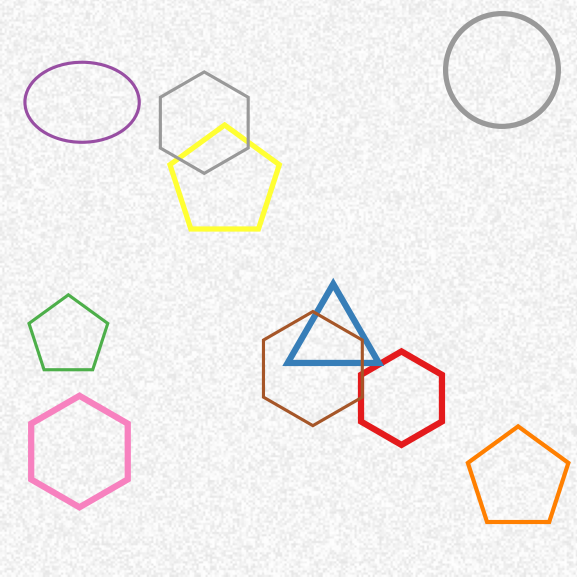[{"shape": "hexagon", "thickness": 3, "radius": 0.4, "center": [0.695, 0.31]}, {"shape": "triangle", "thickness": 3, "radius": 0.46, "center": [0.577, 0.416]}, {"shape": "pentagon", "thickness": 1.5, "radius": 0.36, "center": [0.118, 0.417]}, {"shape": "oval", "thickness": 1.5, "radius": 0.49, "center": [0.142, 0.822]}, {"shape": "pentagon", "thickness": 2, "radius": 0.46, "center": [0.897, 0.169]}, {"shape": "pentagon", "thickness": 2.5, "radius": 0.5, "center": [0.389, 0.683]}, {"shape": "hexagon", "thickness": 1.5, "radius": 0.49, "center": [0.542, 0.361]}, {"shape": "hexagon", "thickness": 3, "radius": 0.48, "center": [0.138, 0.217]}, {"shape": "circle", "thickness": 2.5, "radius": 0.49, "center": [0.869, 0.878]}, {"shape": "hexagon", "thickness": 1.5, "radius": 0.44, "center": [0.354, 0.787]}]